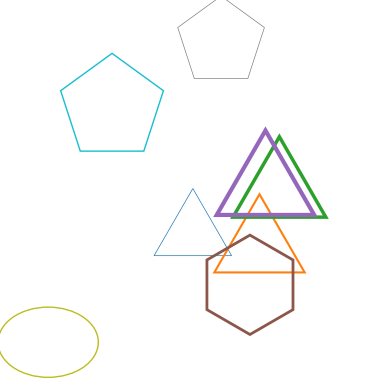[{"shape": "triangle", "thickness": 0.5, "radius": 0.58, "center": [0.501, 0.394]}, {"shape": "triangle", "thickness": 1.5, "radius": 0.68, "center": [0.674, 0.36]}, {"shape": "triangle", "thickness": 2.5, "radius": 0.7, "center": [0.726, 0.506]}, {"shape": "triangle", "thickness": 3, "radius": 0.73, "center": [0.69, 0.515]}, {"shape": "hexagon", "thickness": 2, "radius": 0.65, "center": [0.649, 0.26]}, {"shape": "pentagon", "thickness": 0.5, "radius": 0.59, "center": [0.574, 0.892]}, {"shape": "oval", "thickness": 1, "radius": 0.65, "center": [0.125, 0.111]}, {"shape": "pentagon", "thickness": 1, "radius": 0.7, "center": [0.291, 0.721]}]